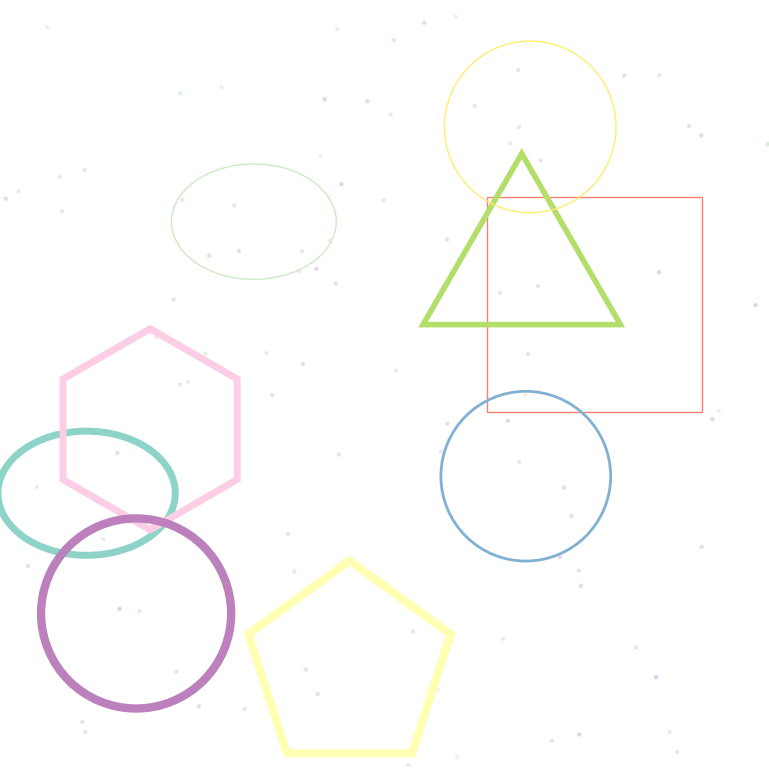[{"shape": "oval", "thickness": 2.5, "radius": 0.58, "center": [0.112, 0.359]}, {"shape": "pentagon", "thickness": 3, "radius": 0.69, "center": [0.454, 0.134]}, {"shape": "square", "thickness": 0.5, "radius": 0.7, "center": [0.772, 0.604]}, {"shape": "circle", "thickness": 1, "radius": 0.55, "center": [0.683, 0.382]}, {"shape": "triangle", "thickness": 2, "radius": 0.74, "center": [0.678, 0.652]}, {"shape": "hexagon", "thickness": 2.5, "radius": 0.65, "center": [0.195, 0.443]}, {"shape": "circle", "thickness": 3, "radius": 0.62, "center": [0.177, 0.203]}, {"shape": "oval", "thickness": 0.5, "radius": 0.54, "center": [0.33, 0.712]}, {"shape": "circle", "thickness": 0.5, "radius": 0.56, "center": [0.689, 0.835]}]